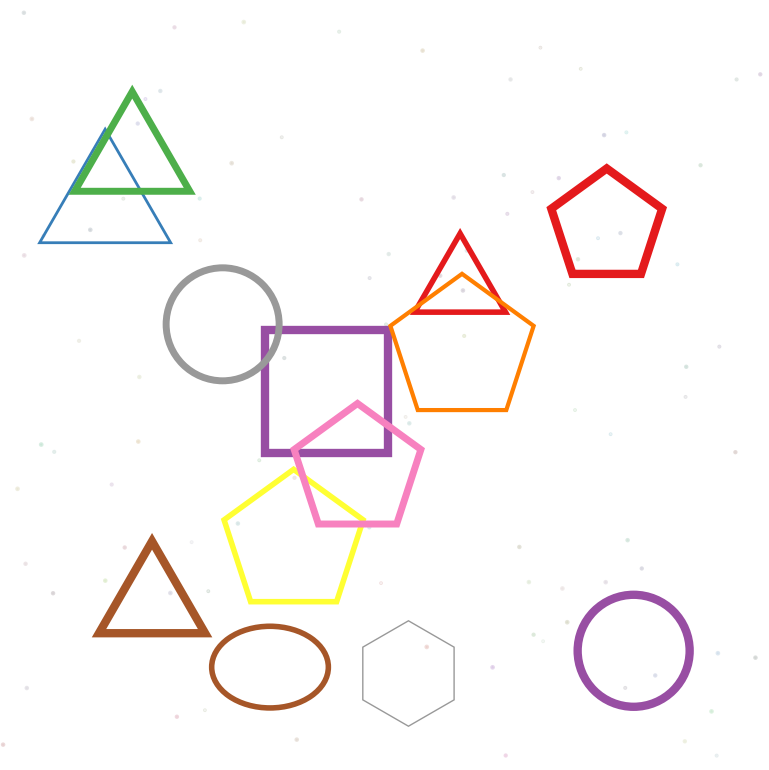[{"shape": "triangle", "thickness": 2, "radius": 0.34, "center": [0.598, 0.629]}, {"shape": "pentagon", "thickness": 3, "radius": 0.38, "center": [0.788, 0.706]}, {"shape": "triangle", "thickness": 1, "radius": 0.49, "center": [0.137, 0.734]}, {"shape": "triangle", "thickness": 2.5, "radius": 0.43, "center": [0.172, 0.795]}, {"shape": "square", "thickness": 3, "radius": 0.4, "center": [0.424, 0.491]}, {"shape": "circle", "thickness": 3, "radius": 0.36, "center": [0.823, 0.155]}, {"shape": "pentagon", "thickness": 1.5, "radius": 0.49, "center": [0.6, 0.547]}, {"shape": "pentagon", "thickness": 2, "radius": 0.47, "center": [0.381, 0.295]}, {"shape": "oval", "thickness": 2, "radius": 0.38, "center": [0.351, 0.134]}, {"shape": "triangle", "thickness": 3, "radius": 0.4, "center": [0.197, 0.217]}, {"shape": "pentagon", "thickness": 2.5, "radius": 0.43, "center": [0.464, 0.389]}, {"shape": "hexagon", "thickness": 0.5, "radius": 0.34, "center": [0.53, 0.125]}, {"shape": "circle", "thickness": 2.5, "radius": 0.37, "center": [0.289, 0.579]}]